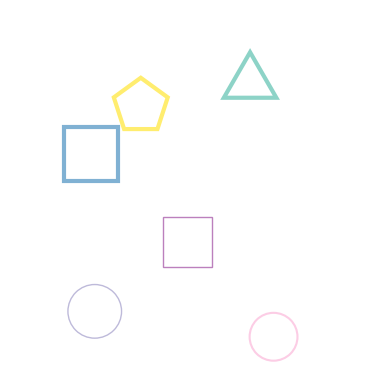[{"shape": "triangle", "thickness": 3, "radius": 0.39, "center": [0.65, 0.785]}, {"shape": "circle", "thickness": 1, "radius": 0.35, "center": [0.246, 0.191]}, {"shape": "square", "thickness": 3, "radius": 0.35, "center": [0.236, 0.6]}, {"shape": "circle", "thickness": 1.5, "radius": 0.31, "center": [0.711, 0.125]}, {"shape": "square", "thickness": 1, "radius": 0.32, "center": [0.487, 0.371]}, {"shape": "pentagon", "thickness": 3, "radius": 0.37, "center": [0.366, 0.724]}]